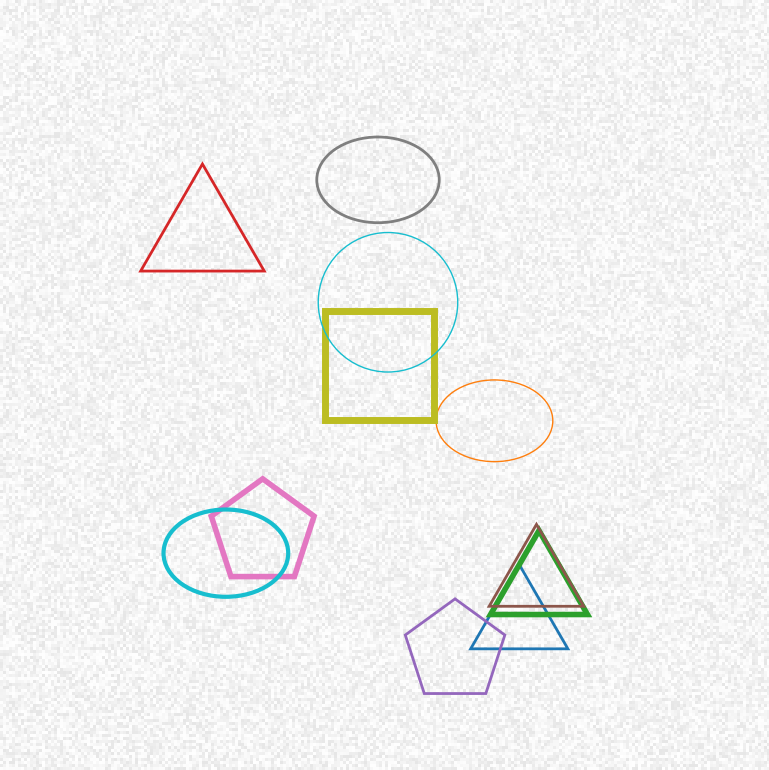[{"shape": "triangle", "thickness": 1, "radius": 0.36, "center": [0.674, 0.194]}, {"shape": "oval", "thickness": 0.5, "radius": 0.38, "center": [0.642, 0.454]}, {"shape": "triangle", "thickness": 2, "radius": 0.36, "center": [0.7, 0.238]}, {"shape": "triangle", "thickness": 1, "radius": 0.46, "center": [0.263, 0.694]}, {"shape": "pentagon", "thickness": 1, "radius": 0.34, "center": [0.591, 0.154]}, {"shape": "triangle", "thickness": 1, "radius": 0.35, "center": [0.697, 0.248]}, {"shape": "pentagon", "thickness": 2, "radius": 0.35, "center": [0.341, 0.308]}, {"shape": "oval", "thickness": 1, "radius": 0.4, "center": [0.491, 0.766]}, {"shape": "square", "thickness": 2.5, "radius": 0.35, "center": [0.492, 0.525]}, {"shape": "circle", "thickness": 0.5, "radius": 0.45, "center": [0.504, 0.607]}, {"shape": "oval", "thickness": 1.5, "radius": 0.4, "center": [0.293, 0.282]}]